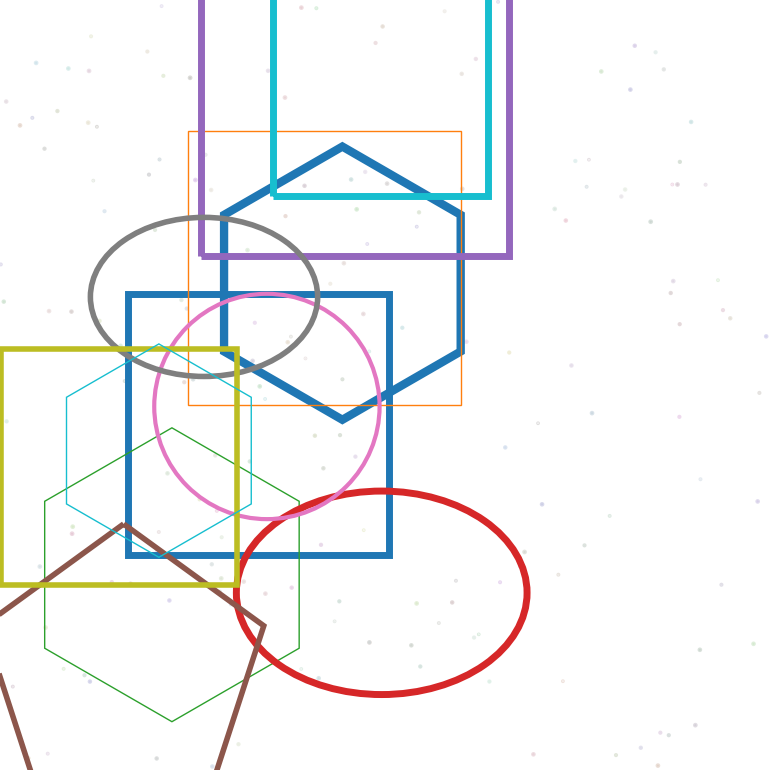[{"shape": "square", "thickness": 2.5, "radius": 0.85, "center": [0.336, 0.448]}, {"shape": "hexagon", "thickness": 3, "radius": 0.89, "center": [0.445, 0.632]}, {"shape": "square", "thickness": 0.5, "radius": 0.89, "center": [0.421, 0.652]}, {"shape": "hexagon", "thickness": 0.5, "radius": 0.95, "center": [0.223, 0.254]}, {"shape": "oval", "thickness": 2.5, "radius": 0.94, "center": [0.496, 0.23]}, {"shape": "square", "thickness": 2.5, "radius": 1.0, "center": [0.461, 0.867]}, {"shape": "pentagon", "thickness": 2, "radius": 0.96, "center": [0.161, 0.128]}, {"shape": "circle", "thickness": 1.5, "radius": 0.73, "center": [0.347, 0.472]}, {"shape": "oval", "thickness": 2, "radius": 0.74, "center": [0.265, 0.614]}, {"shape": "square", "thickness": 2, "radius": 0.77, "center": [0.155, 0.393]}, {"shape": "hexagon", "thickness": 0.5, "radius": 0.69, "center": [0.206, 0.415]}, {"shape": "square", "thickness": 2.5, "radius": 0.7, "center": [0.494, 0.885]}]